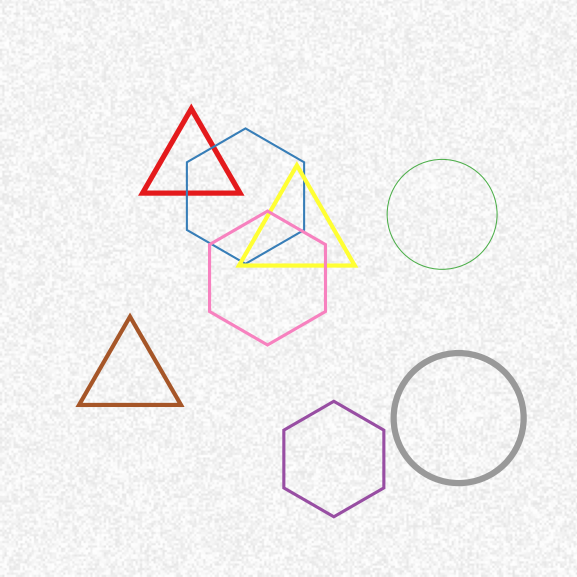[{"shape": "triangle", "thickness": 2.5, "radius": 0.49, "center": [0.331, 0.713]}, {"shape": "hexagon", "thickness": 1, "radius": 0.59, "center": [0.425, 0.66]}, {"shape": "circle", "thickness": 0.5, "radius": 0.48, "center": [0.766, 0.628]}, {"shape": "hexagon", "thickness": 1.5, "radius": 0.5, "center": [0.578, 0.204]}, {"shape": "triangle", "thickness": 2, "radius": 0.58, "center": [0.514, 0.597]}, {"shape": "triangle", "thickness": 2, "radius": 0.51, "center": [0.225, 0.349]}, {"shape": "hexagon", "thickness": 1.5, "radius": 0.58, "center": [0.463, 0.518]}, {"shape": "circle", "thickness": 3, "radius": 0.56, "center": [0.794, 0.275]}]